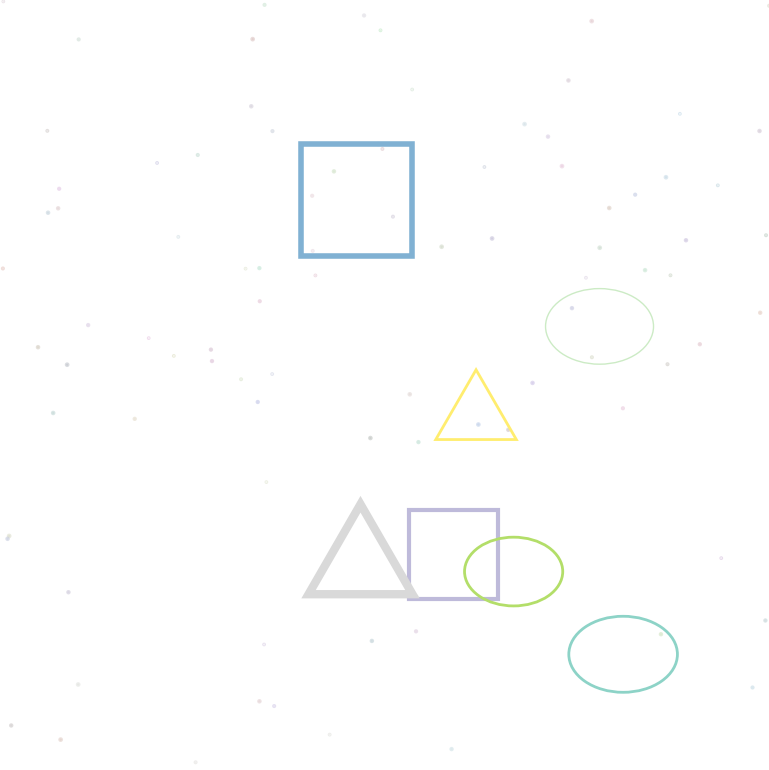[{"shape": "oval", "thickness": 1, "radius": 0.35, "center": [0.809, 0.15]}, {"shape": "square", "thickness": 1.5, "radius": 0.29, "center": [0.589, 0.28]}, {"shape": "square", "thickness": 2, "radius": 0.36, "center": [0.463, 0.74]}, {"shape": "oval", "thickness": 1, "radius": 0.32, "center": [0.667, 0.258]}, {"shape": "triangle", "thickness": 3, "radius": 0.39, "center": [0.468, 0.267]}, {"shape": "oval", "thickness": 0.5, "radius": 0.35, "center": [0.779, 0.576]}, {"shape": "triangle", "thickness": 1, "radius": 0.3, "center": [0.618, 0.459]}]